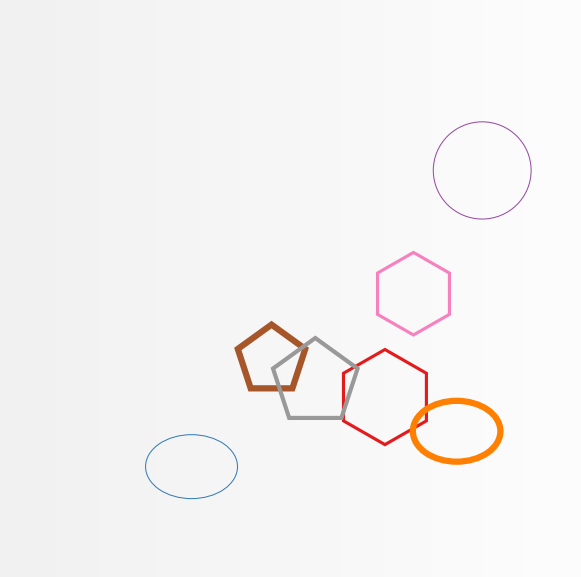[{"shape": "hexagon", "thickness": 1.5, "radius": 0.41, "center": [0.662, 0.312]}, {"shape": "oval", "thickness": 0.5, "radius": 0.4, "center": [0.33, 0.191]}, {"shape": "circle", "thickness": 0.5, "radius": 0.42, "center": [0.83, 0.704]}, {"shape": "oval", "thickness": 3, "radius": 0.38, "center": [0.786, 0.252]}, {"shape": "pentagon", "thickness": 3, "radius": 0.31, "center": [0.467, 0.376]}, {"shape": "hexagon", "thickness": 1.5, "radius": 0.36, "center": [0.711, 0.491]}, {"shape": "pentagon", "thickness": 2, "radius": 0.38, "center": [0.542, 0.337]}]